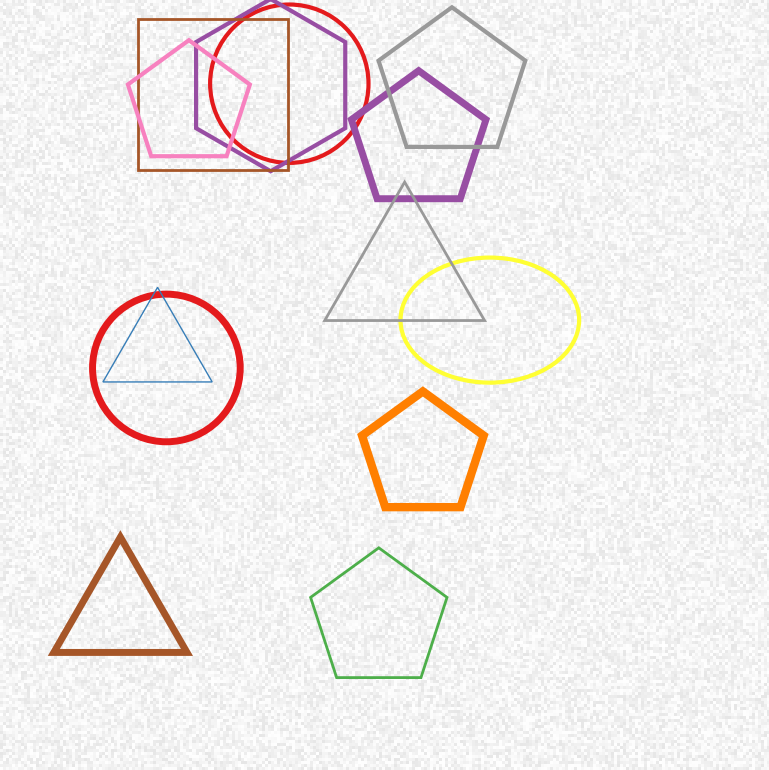[{"shape": "circle", "thickness": 1.5, "radius": 0.51, "center": [0.376, 0.891]}, {"shape": "circle", "thickness": 2.5, "radius": 0.48, "center": [0.216, 0.522]}, {"shape": "triangle", "thickness": 0.5, "radius": 0.41, "center": [0.205, 0.545]}, {"shape": "pentagon", "thickness": 1, "radius": 0.47, "center": [0.492, 0.195]}, {"shape": "hexagon", "thickness": 1.5, "radius": 0.56, "center": [0.352, 0.889]}, {"shape": "pentagon", "thickness": 2.5, "radius": 0.46, "center": [0.544, 0.816]}, {"shape": "pentagon", "thickness": 3, "radius": 0.42, "center": [0.549, 0.409]}, {"shape": "oval", "thickness": 1.5, "radius": 0.58, "center": [0.636, 0.584]}, {"shape": "triangle", "thickness": 2.5, "radius": 0.5, "center": [0.156, 0.203]}, {"shape": "square", "thickness": 1, "radius": 0.49, "center": [0.277, 0.877]}, {"shape": "pentagon", "thickness": 1.5, "radius": 0.42, "center": [0.245, 0.865]}, {"shape": "triangle", "thickness": 1, "radius": 0.6, "center": [0.526, 0.644]}, {"shape": "pentagon", "thickness": 1.5, "radius": 0.5, "center": [0.587, 0.89]}]